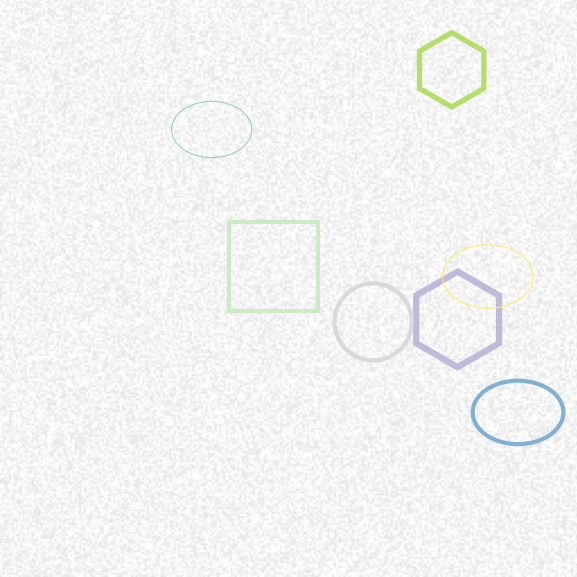[{"shape": "oval", "thickness": 0.5, "radius": 0.35, "center": [0.367, 0.775]}, {"shape": "hexagon", "thickness": 3, "radius": 0.41, "center": [0.792, 0.446]}, {"shape": "oval", "thickness": 2, "radius": 0.39, "center": [0.897, 0.285]}, {"shape": "hexagon", "thickness": 2.5, "radius": 0.32, "center": [0.782, 0.878]}, {"shape": "circle", "thickness": 2, "radius": 0.33, "center": [0.646, 0.442]}, {"shape": "square", "thickness": 2, "radius": 0.39, "center": [0.474, 0.538]}, {"shape": "oval", "thickness": 0.5, "radius": 0.39, "center": [0.845, 0.52]}]